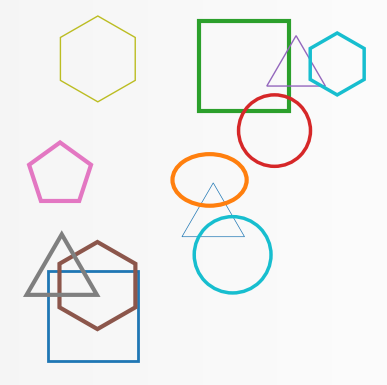[{"shape": "triangle", "thickness": 0.5, "radius": 0.47, "center": [0.55, 0.432]}, {"shape": "square", "thickness": 2, "radius": 0.58, "center": [0.24, 0.18]}, {"shape": "oval", "thickness": 3, "radius": 0.48, "center": [0.541, 0.533]}, {"shape": "square", "thickness": 3, "radius": 0.58, "center": [0.629, 0.828]}, {"shape": "circle", "thickness": 2.5, "radius": 0.46, "center": [0.708, 0.661]}, {"shape": "triangle", "thickness": 1, "radius": 0.44, "center": [0.764, 0.82]}, {"shape": "hexagon", "thickness": 3, "radius": 0.57, "center": [0.251, 0.258]}, {"shape": "pentagon", "thickness": 3, "radius": 0.42, "center": [0.155, 0.546]}, {"shape": "triangle", "thickness": 3, "radius": 0.52, "center": [0.159, 0.287]}, {"shape": "hexagon", "thickness": 1, "radius": 0.56, "center": [0.252, 0.847]}, {"shape": "hexagon", "thickness": 2.5, "radius": 0.4, "center": [0.87, 0.834]}, {"shape": "circle", "thickness": 2.5, "radius": 0.5, "center": [0.6, 0.338]}]